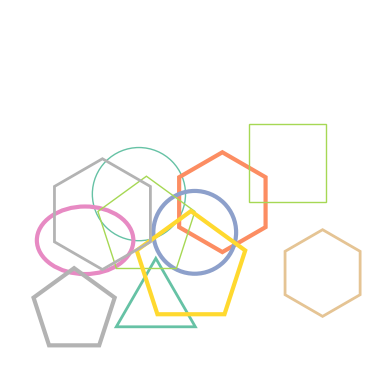[{"shape": "triangle", "thickness": 2, "radius": 0.59, "center": [0.405, 0.21]}, {"shape": "circle", "thickness": 1, "radius": 0.6, "center": [0.361, 0.496]}, {"shape": "hexagon", "thickness": 3, "radius": 0.65, "center": [0.578, 0.475]}, {"shape": "circle", "thickness": 3, "radius": 0.54, "center": [0.506, 0.397]}, {"shape": "oval", "thickness": 3, "radius": 0.63, "center": [0.221, 0.376]}, {"shape": "square", "thickness": 1, "radius": 0.51, "center": [0.747, 0.577]}, {"shape": "pentagon", "thickness": 1, "radius": 0.66, "center": [0.38, 0.41]}, {"shape": "pentagon", "thickness": 3, "radius": 0.74, "center": [0.496, 0.304]}, {"shape": "hexagon", "thickness": 2, "radius": 0.56, "center": [0.838, 0.291]}, {"shape": "hexagon", "thickness": 2, "radius": 0.72, "center": [0.266, 0.444]}, {"shape": "pentagon", "thickness": 3, "radius": 0.55, "center": [0.193, 0.193]}]